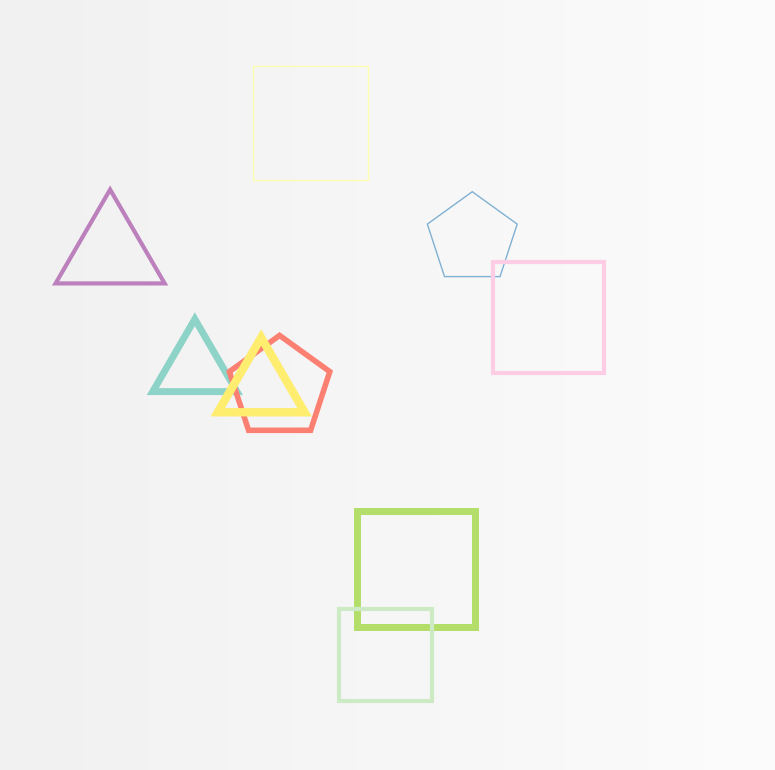[{"shape": "triangle", "thickness": 2.5, "radius": 0.31, "center": [0.251, 0.523]}, {"shape": "square", "thickness": 0.5, "radius": 0.37, "center": [0.401, 0.84]}, {"shape": "pentagon", "thickness": 2, "radius": 0.34, "center": [0.361, 0.496]}, {"shape": "pentagon", "thickness": 0.5, "radius": 0.3, "center": [0.609, 0.69]}, {"shape": "square", "thickness": 2.5, "radius": 0.38, "center": [0.537, 0.261]}, {"shape": "square", "thickness": 1.5, "radius": 0.36, "center": [0.708, 0.587]}, {"shape": "triangle", "thickness": 1.5, "radius": 0.41, "center": [0.142, 0.673]}, {"shape": "square", "thickness": 1.5, "radius": 0.3, "center": [0.497, 0.149]}, {"shape": "triangle", "thickness": 3, "radius": 0.32, "center": [0.337, 0.497]}]